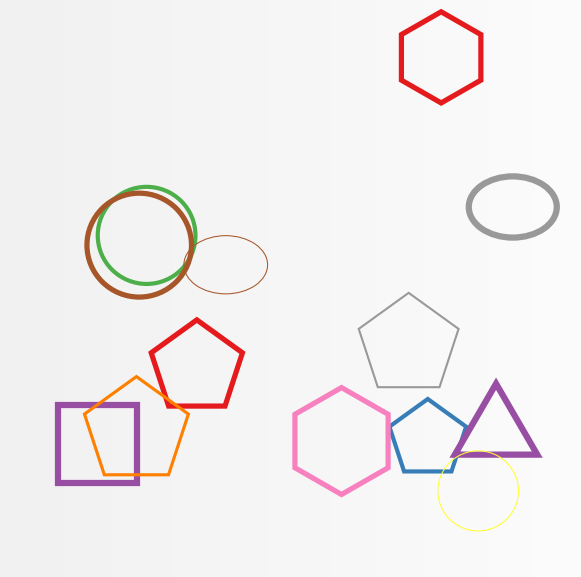[{"shape": "hexagon", "thickness": 2.5, "radius": 0.39, "center": [0.759, 0.9]}, {"shape": "pentagon", "thickness": 2.5, "radius": 0.41, "center": [0.339, 0.363]}, {"shape": "pentagon", "thickness": 2, "radius": 0.35, "center": [0.736, 0.239]}, {"shape": "circle", "thickness": 2, "radius": 0.42, "center": [0.252, 0.592]}, {"shape": "triangle", "thickness": 3, "radius": 0.41, "center": [0.853, 0.253]}, {"shape": "square", "thickness": 3, "radius": 0.34, "center": [0.168, 0.23]}, {"shape": "pentagon", "thickness": 1.5, "radius": 0.47, "center": [0.235, 0.253]}, {"shape": "circle", "thickness": 0.5, "radius": 0.35, "center": [0.823, 0.149]}, {"shape": "circle", "thickness": 2.5, "radius": 0.45, "center": [0.24, 0.575]}, {"shape": "oval", "thickness": 0.5, "radius": 0.36, "center": [0.388, 0.541]}, {"shape": "hexagon", "thickness": 2.5, "radius": 0.46, "center": [0.588, 0.235]}, {"shape": "oval", "thickness": 3, "radius": 0.38, "center": [0.882, 0.641]}, {"shape": "pentagon", "thickness": 1, "radius": 0.45, "center": [0.703, 0.402]}]